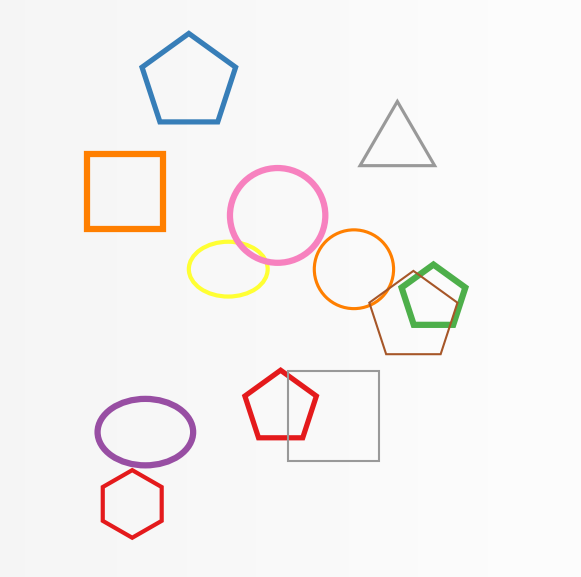[{"shape": "pentagon", "thickness": 2.5, "radius": 0.32, "center": [0.483, 0.293]}, {"shape": "hexagon", "thickness": 2, "radius": 0.29, "center": [0.227, 0.127]}, {"shape": "pentagon", "thickness": 2.5, "radius": 0.42, "center": [0.325, 0.857]}, {"shape": "pentagon", "thickness": 3, "radius": 0.29, "center": [0.746, 0.483]}, {"shape": "oval", "thickness": 3, "radius": 0.41, "center": [0.25, 0.251]}, {"shape": "circle", "thickness": 1.5, "radius": 0.34, "center": [0.609, 0.533]}, {"shape": "square", "thickness": 3, "radius": 0.33, "center": [0.215, 0.668]}, {"shape": "oval", "thickness": 2, "radius": 0.34, "center": [0.393, 0.533]}, {"shape": "pentagon", "thickness": 1, "radius": 0.4, "center": [0.711, 0.45]}, {"shape": "circle", "thickness": 3, "radius": 0.41, "center": [0.478, 0.626]}, {"shape": "square", "thickness": 1, "radius": 0.39, "center": [0.574, 0.278]}, {"shape": "triangle", "thickness": 1.5, "radius": 0.37, "center": [0.684, 0.749]}]